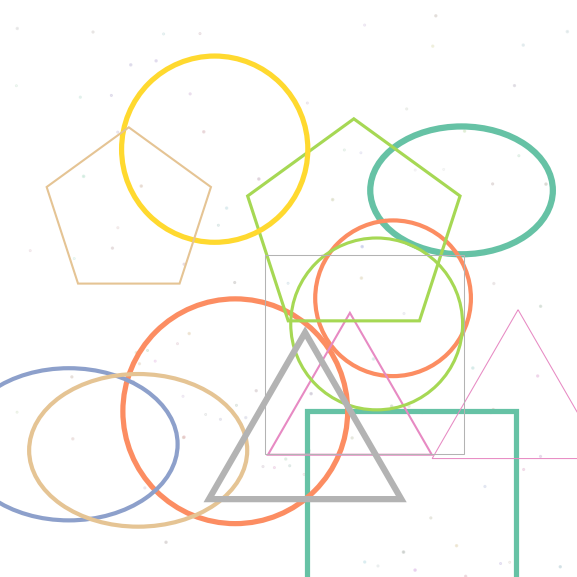[{"shape": "oval", "thickness": 3, "radius": 0.79, "center": [0.799, 0.67]}, {"shape": "square", "thickness": 2.5, "radius": 0.9, "center": [0.712, 0.107]}, {"shape": "circle", "thickness": 2.5, "radius": 0.97, "center": [0.407, 0.287]}, {"shape": "circle", "thickness": 2, "radius": 0.67, "center": [0.681, 0.483]}, {"shape": "oval", "thickness": 2, "radius": 0.94, "center": [0.119, 0.23]}, {"shape": "triangle", "thickness": 0.5, "radius": 0.86, "center": [0.897, 0.291]}, {"shape": "triangle", "thickness": 1, "radius": 0.82, "center": [0.606, 0.294]}, {"shape": "pentagon", "thickness": 1.5, "radius": 0.97, "center": [0.613, 0.6]}, {"shape": "circle", "thickness": 1.5, "radius": 0.74, "center": [0.652, 0.438]}, {"shape": "circle", "thickness": 2.5, "radius": 0.81, "center": [0.372, 0.741]}, {"shape": "oval", "thickness": 2, "radius": 0.94, "center": [0.239, 0.219]}, {"shape": "pentagon", "thickness": 1, "radius": 0.75, "center": [0.223, 0.629]}, {"shape": "triangle", "thickness": 3, "radius": 0.96, "center": [0.528, 0.231]}, {"shape": "square", "thickness": 0.5, "radius": 0.86, "center": [0.631, 0.385]}]